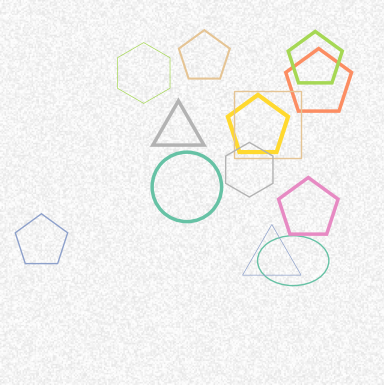[{"shape": "oval", "thickness": 1, "radius": 0.46, "center": [0.762, 0.323]}, {"shape": "circle", "thickness": 2.5, "radius": 0.45, "center": [0.485, 0.515]}, {"shape": "pentagon", "thickness": 2.5, "radius": 0.45, "center": [0.828, 0.784]}, {"shape": "pentagon", "thickness": 1, "radius": 0.36, "center": [0.108, 0.373]}, {"shape": "triangle", "thickness": 0.5, "radius": 0.44, "center": [0.706, 0.329]}, {"shape": "pentagon", "thickness": 2.5, "radius": 0.41, "center": [0.801, 0.458]}, {"shape": "pentagon", "thickness": 2.5, "radius": 0.37, "center": [0.819, 0.844]}, {"shape": "hexagon", "thickness": 0.5, "radius": 0.39, "center": [0.373, 0.81]}, {"shape": "pentagon", "thickness": 3, "radius": 0.41, "center": [0.67, 0.672]}, {"shape": "pentagon", "thickness": 1.5, "radius": 0.35, "center": [0.531, 0.852]}, {"shape": "square", "thickness": 1, "radius": 0.44, "center": [0.694, 0.677]}, {"shape": "hexagon", "thickness": 1, "radius": 0.35, "center": [0.648, 0.559]}, {"shape": "triangle", "thickness": 2.5, "radius": 0.38, "center": [0.463, 0.661]}]